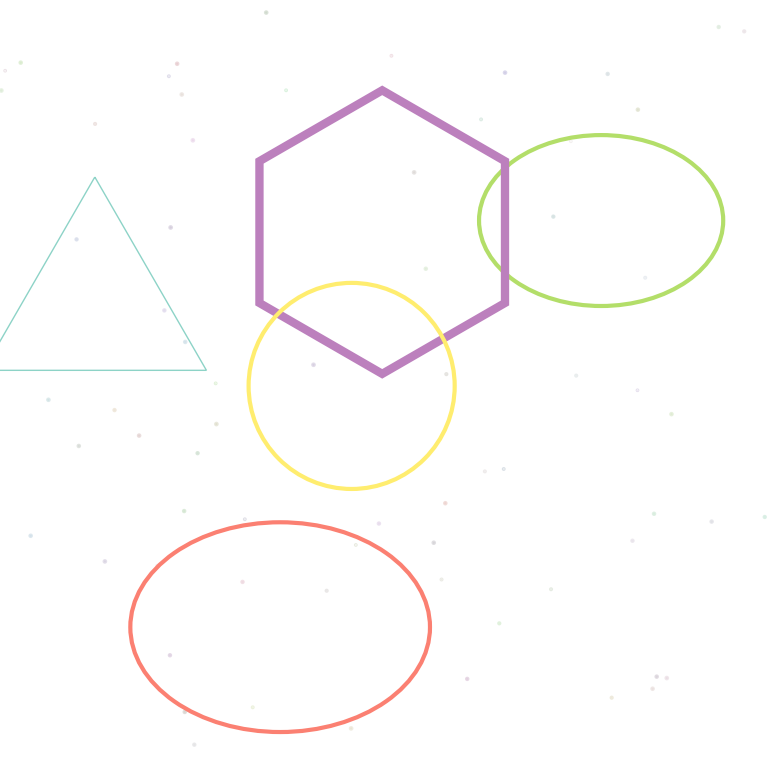[{"shape": "triangle", "thickness": 0.5, "radius": 0.84, "center": [0.123, 0.603]}, {"shape": "oval", "thickness": 1.5, "radius": 0.97, "center": [0.364, 0.186]}, {"shape": "oval", "thickness": 1.5, "radius": 0.79, "center": [0.781, 0.714]}, {"shape": "hexagon", "thickness": 3, "radius": 0.92, "center": [0.496, 0.699]}, {"shape": "circle", "thickness": 1.5, "radius": 0.67, "center": [0.457, 0.499]}]